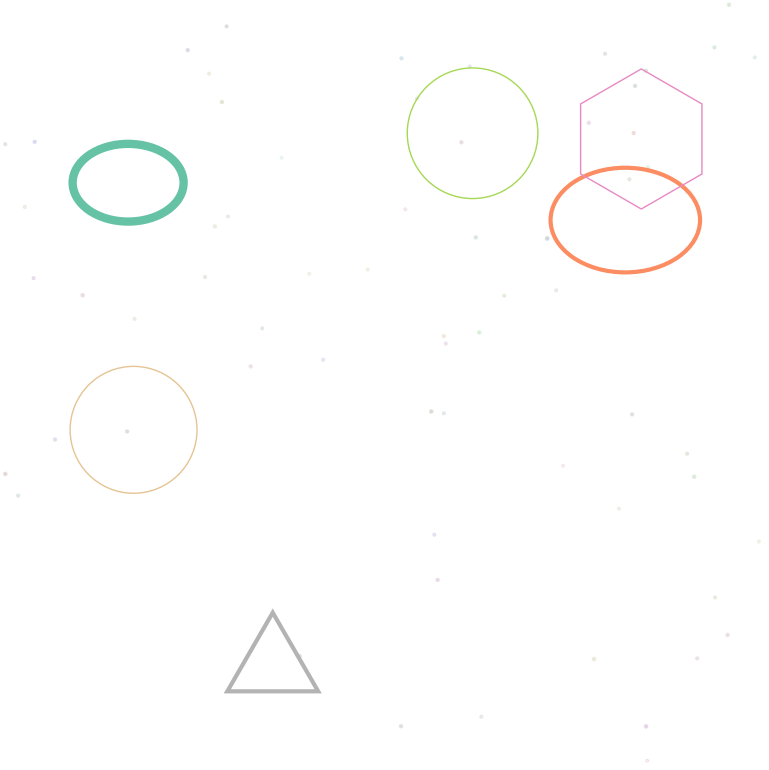[{"shape": "oval", "thickness": 3, "radius": 0.36, "center": [0.166, 0.763]}, {"shape": "oval", "thickness": 1.5, "radius": 0.49, "center": [0.812, 0.714]}, {"shape": "hexagon", "thickness": 0.5, "radius": 0.45, "center": [0.833, 0.82]}, {"shape": "circle", "thickness": 0.5, "radius": 0.42, "center": [0.614, 0.827]}, {"shape": "circle", "thickness": 0.5, "radius": 0.41, "center": [0.173, 0.442]}, {"shape": "triangle", "thickness": 1.5, "radius": 0.34, "center": [0.354, 0.136]}]